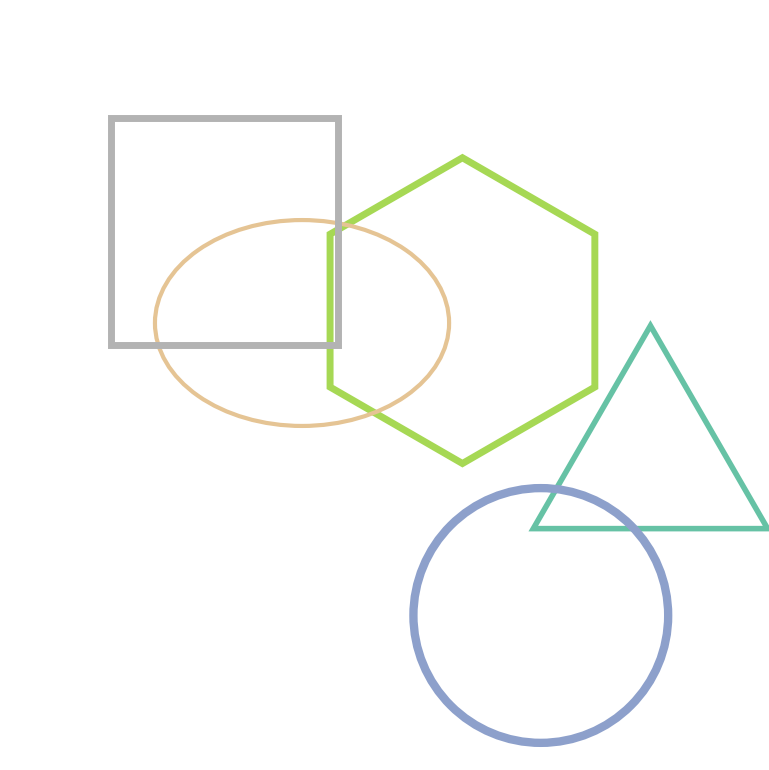[{"shape": "triangle", "thickness": 2, "radius": 0.88, "center": [0.845, 0.401]}, {"shape": "circle", "thickness": 3, "radius": 0.83, "center": [0.702, 0.201]}, {"shape": "hexagon", "thickness": 2.5, "radius": 0.99, "center": [0.601, 0.597]}, {"shape": "oval", "thickness": 1.5, "radius": 0.96, "center": [0.392, 0.581]}, {"shape": "square", "thickness": 2.5, "radius": 0.74, "center": [0.292, 0.699]}]